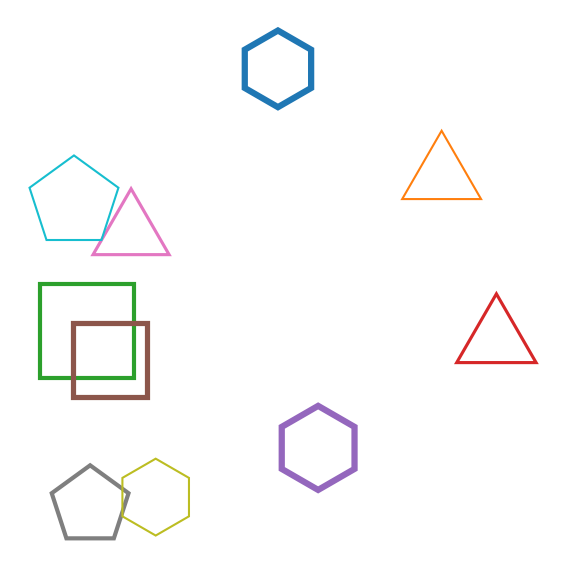[{"shape": "hexagon", "thickness": 3, "radius": 0.33, "center": [0.481, 0.88]}, {"shape": "triangle", "thickness": 1, "radius": 0.39, "center": [0.765, 0.694]}, {"shape": "square", "thickness": 2, "radius": 0.41, "center": [0.15, 0.427]}, {"shape": "triangle", "thickness": 1.5, "radius": 0.4, "center": [0.86, 0.411]}, {"shape": "hexagon", "thickness": 3, "radius": 0.36, "center": [0.551, 0.224]}, {"shape": "square", "thickness": 2.5, "radius": 0.32, "center": [0.191, 0.376]}, {"shape": "triangle", "thickness": 1.5, "radius": 0.38, "center": [0.227, 0.596]}, {"shape": "pentagon", "thickness": 2, "radius": 0.35, "center": [0.156, 0.123]}, {"shape": "hexagon", "thickness": 1, "radius": 0.33, "center": [0.27, 0.138]}, {"shape": "pentagon", "thickness": 1, "radius": 0.4, "center": [0.128, 0.649]}]